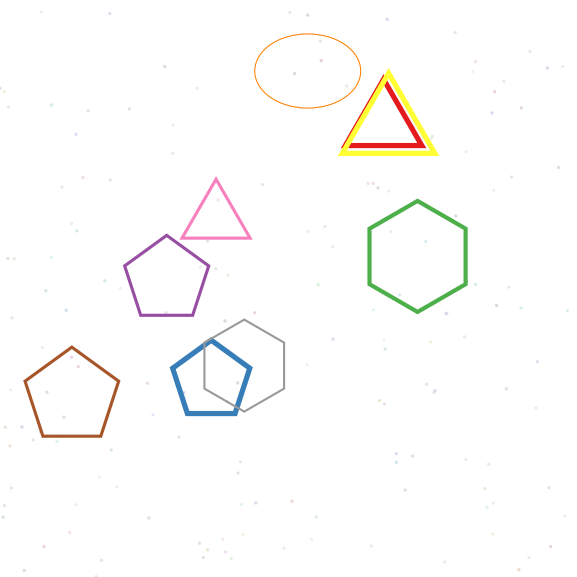[{"shape": "triangle", "thickness": 2.5, "radius": 0.38, "center": [0.664, 0.785]}, {"shape": "pentagon", "thickness": 2.5, "radius": 0.35, "center": [0.366, 0.34]}, {"shape": "hexagon", "thickness": 2, "radius": 0.48, "center": [0.723, 0.555]}, {"shape": "pentagon", "thickness": 1.5, "radius": 0.38, "center": [0.289, 0.515]}, {"shape": "oval", "thickness": 0.5, "radius": 0.46, "center": [0.533, 0.876]}, {"shape": "triangle", "thickness": 2.5, "radius": 0.46, "center": [0.673, 0.78]}, {"shape": "pentagon", "thickness": 1.5, "radius": 0.43, "center": [0.124, 0.313]}, {"shape": "triangle", "thickness": 1.5, "radius": 0.34, "center": [0.374, 0.621]}, {"shape": "hexagon", "thickness": 1, "radius": 0.4, "center": [0.423, 0.366]}]